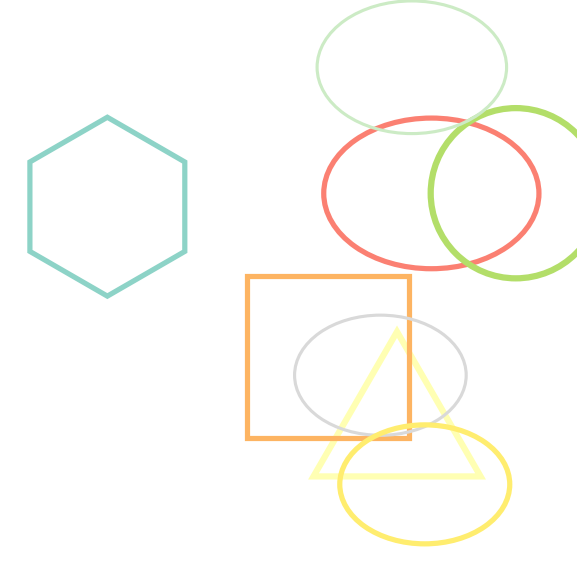[{"shape": "hexagon", "thickness": 2.5, "radius": 0.77, "center": [0.186, 0.641]}, {"shape": "triangle", "thickness": 3, "radius": 0.84, "center": [0.687, 0.258]}, {"shape": "oval", "thickness": 2.5, "radius": 0.93, "center": [0.747, 0.664]}, {"shape": "square", "thickness": 2.5, "radius": 0.7, "center": [0.568, 0.381]}, {"shape": "circle", "thickness": 3, "radius": 0.74, "center": [0.893, 0.665]}, {"shape": "oval", "thickness": 1.5, "radius": 0.74, "center": [0.659, 0.349]}, {"shape": "oval", "thickness": 1.5, "radius": 0.82, "center": [0.713, 0.883]}, {"shape": "oval", "thickness": 2.5, "radius": 0.74, "center": [0.736, 0.16]}]